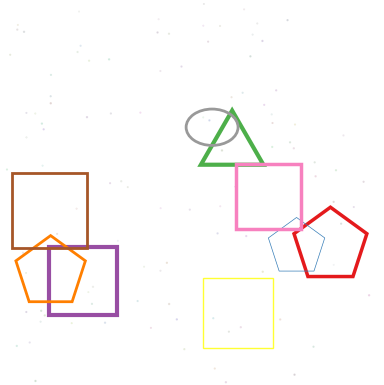[{"shape": "pentagon", "thickness": 2.5, "radius": 0.5, "center": [0.858, 0.362]}, {"shape": "pentagon", "thickness": 0.5, "radius": 0.38, "center": [0.77, 0.358]}, {"shape": "triangle", "thickness": 3, "radius": 0.47, "center": [0.603, 0.619]}, {"shape": "square", "thickness": 3, "radius": 0.44, "center": [0.215, 0.27]}, {"shape": "pentagon", "thickness": 2, "radius": 0.47, "center": [0.132, 0.293]}, {"shape": "square", "thickness": 1, "radius": 0.45, "center": [0.618, 0.186]}, {"shape": "square", "thickness": 2, "radius": 0.49, "center": [0.128, 0.454]}, {"shape": "square", "thickness": 2.5, "radius": 0.42, "center": [0.697, 0.489]}, {"shape": "oval", "thickness": 2, "radius": 0.34, "center": [0.551, 0.67]}]